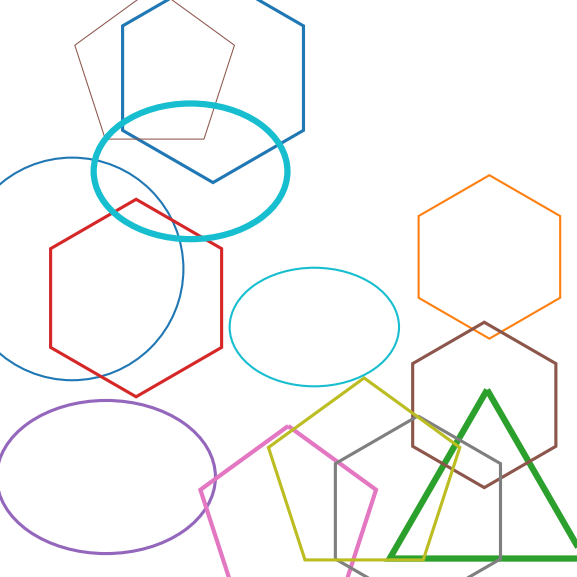[{"shape": "circle", "thickness": 1, "radius": 0.96, "center": [0.125, 0.533]}, {"shape": "hexagon", "thickness": 1.5, "radius": 0.9, "center": [0.369, 0.864]}, {"shape": "hexagon", "thickness": 1, "radius": 0.71, "center": [0.847, 0.554]}, {"shape": "triangle", "thickness": 3, "radius": 0.97, "center": [0.843, 0.129]}, {"shape": "hexagon", "thickness": 1.5, "radius": 0.85, "center": [0.236, 0.483]}, {"shape": "oval", "thickness": 1.5, "radius": 0.95, "center": [0.184, 0.173]}, {"shape": "pentagon", "thickness": 0.5, "radius": 0.73, "center": [0.268, 0.876]}, {"shape": "hexagon", "thickness": 1.5, "radius": 0.72, "center": [0.839, 0.298]}, {"shape": "pentagon", "thickness": 2, "radius": 0.8, "center": [0.499, 0.102]}, {"shape": "hexagon", "thickness": 1.5, "radius": 0.83, "center": [0.724, 0.114]}, {"shape": "pentagon", "thickness": 1.5, "radius": 0.87, "center": [0.631, 0.17]}, {"shape": "oval", "thickness": 3, "radius": 0.84, "center": [0.33, 0.702]}, {"shape": "oval", "thickness": 1, "radius": 0.73, "center": [0.544, 0.433]}]